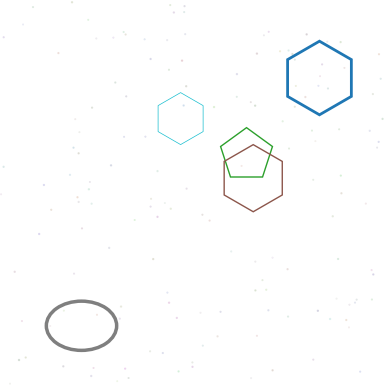[{"shape": "hexagon", "thickness": 2, "radius": 0.48, "center": [0.83, 0.797]}, {"shape": "pentagon", "thickness": 1, "radius": 0.35, "center": [0.64, 0.598]}, {"shape": "hexagon", "thickness": 1, "radius": 0.44, "center": [0.658, 0.537]}, {"shape": "oval", "thickness": 2.5, "radius": 0.46, "center": [0.212, 0.154]}, {"shape": "hexagon", "thickness": 0.5, "radius": 0.34, "center": [0.469, 0.692]}]